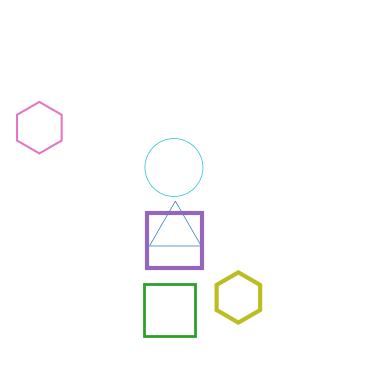[{"shape": "triangle", "thickness": 0.5, "radius": 0.39, "center": [0.456, 0.4]}, {"shape": "square", "thickness": 2, "radius": 0.34, "center": [0.44, 0.194]}, {"shape": "square", "thickness": 3, "radius": 0.36, "center": [0.453, 0.375]}, {"shape": "hexagon", "thickness": 1.5, "radius": 0.33, "center": [0.102, 0.668]}, {"shape": "hexagon", "thickness": 3, "radius": 0.33, "center": [0.619, 0.227]}, {"shape": "circle", "thickness": 0.5, "radius": 0.38, "center": [0.452, 0.565]}]